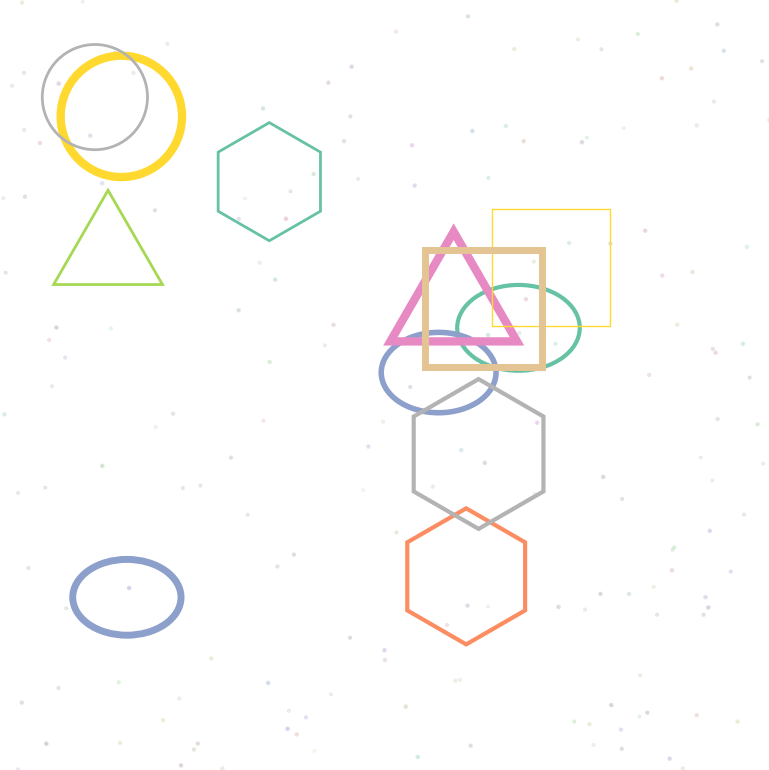[{"shape": "hexagon", "thickness": 1, "radius": 0.38, "center": [0.35, 0.764]}, {"shape": "oval", "thickness": 1.5, "radius": 0.4, "center": [0.673, 0.574]}, {"shape": "hexagon", "thickness": 1.5, "radius": 0.44, "center": [0.605, 0.251]}, {"shape": "oval", "thickness": 2, "radius": 0.37, "center": [0.57, 0.516]}, {"shape": "oval", "thickness": 2.5, "radius": 0.35, "center": [0.165, 0.224]}, {"shape": "triangle", "thickness": 3, "radius": 0.47, "center": [0.589, 0.604]}, {"shape": "triangle", "thickness": 1, "radius": 0.41, "center": [0.14, 0.671]}, {"shape": "square", "thickness": 0.5, "radius": 0.38, "center": [0.715, 0.653]}, {"shape": "circle", "thickness": 3, "radius": 0.39, "center": [0.158, 0.849]}, {"shape": "square", "thickness": 2.5, "radius": 0.38, "center": [0.628, 0.599]}, {"shape": "hexagon", "thickness": 1.5, "radius": 0.49, "center": [0.622, 0.41]}, {"shape": "circle", "thickness": 1, "radius": 0.34, "center": [0.123, 0.874]}]